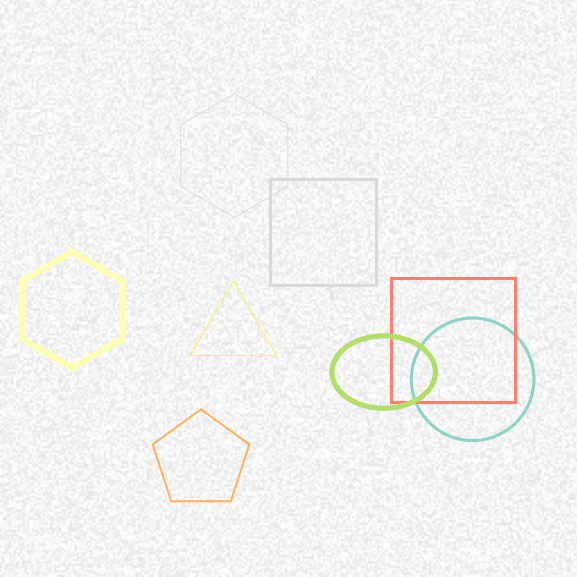[{"shape": "circle", "thickness": 1.5, "radius": 0.53, "center": [0.818, 0.342]}, {"shape": "hexagon", "thickness": 3, "radius": 0.5, "center": [0.125, 0.463]}, {"shape": "square", "thickness": 1.5, "radius": 0.54, "center": [0.785, 0.411]}, {"shape": "pentagon", "thickness": 1, "radius": 0.44, "center": [0.348, 0.202]}, {"shape": "oval", "thickness": 2.5, "radius": 0.45, "center": [0.664, 0.355]}, {"shape": "square", "thickness": 1.5, "radius": 0.46, "center": [0.559, 0.597]}, {"shape": "hexagon", "thickness": 0.5, "radius": 0.53, "center": [0.406, 0.73]}, {"shape": "triangle", "thickness": 0.5, "radius": 0.43, "center": [0.404, 0.427]}]